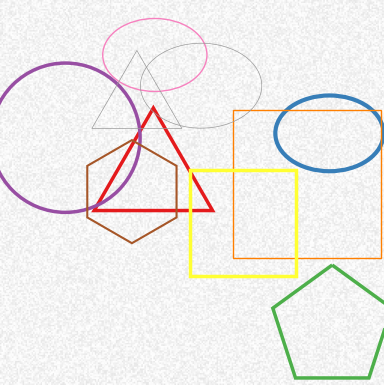[{"shape": "triangle", "thickness": 2.5, "radius": 0.89, "center": [0.398, 0.542]}, {"shape": "oval", "thickness": 3, "radius": 0.7, "center": [0.856, 0.654]}, {"shape": "pentagon", "thickness": 2.5, "radius": 0.81, "center": [0.863, 0.149]}, {"shape": "circle", "thickness": 2.5, "radius": 0.97, "center": [0.17, 0.642]}, {"shape": "square", "thickness": 1, "radius": 0.96, "center": [0.797, 0.522]}, {"shape": "square", "thickness": 2.5, "radius": 0.69, "center": [0.631, 0.421]}, {"shape": "hexagon", "thickness": 1.5, "radius": 0.67, "center": [0.343, 0.502]}, {"shape": "oval", "thickness": 1, "radius": 0.68, "center": [0.402, 0.857]}, {"shape": "oval", "thickness": 0.5, "radius": 0.79, "center": [0.522, 0.777]}, {"shape": "triangle", "thickness": 0.5, "radius": 0.67, "center": [0.355, 0.734]}]